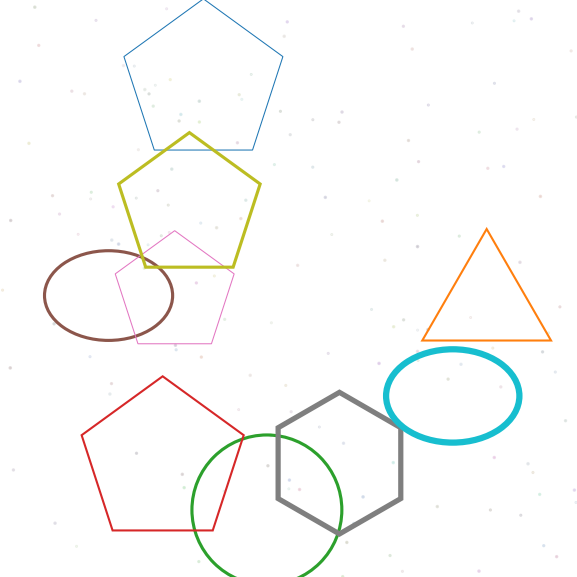[{"shape": "pentagon", "thickness": 0.5, "radius": 0.72, "center": [0.352, 0.856]}, {"shape": "triangle", "thickness": 1, "radius": 0.64, "center": [0.843, 0.474]}, {"shape": "circle", "thickness": 1.5, "radius": 0.65, "center": [0.462, 0.116]}, {"shape": "pentagon", "thickness": 1, "radius": 0.74, "center": [0.282, 0.2]}, {"shape": "oval", "thickness": 1.5, "radius": 0.55, "center": [0.188, 0.487]}, {"shape": "pentagon", "thickness": 0.5, "radius": 0.54, "center": [0.302, 0.491]}, {"shape": "hexagon", "thickness": 2.5, "radius": 0.61, "center": [0.588, 0.197]}, {"shape": "pentagon", "thickness": 1.5, "radius": 0.64, "center": [0.328, 0.641]}, {"shape": "oval", "thickness": 3, "radius": 0.58, "center": [0.784, 0.314]}]